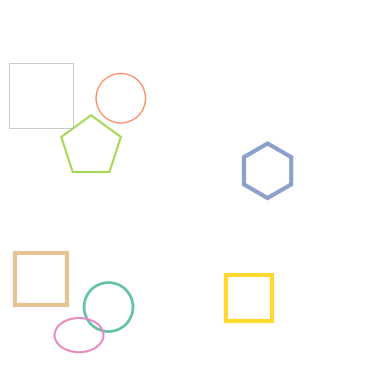[{"shape": "circle", "thickness": 2, "radius": 0.32, "center": [0.282, 0.202]}, {"shape": "circle", "thickness": 1, "radius": 0.32, "center": [0.314, 0.745]}, {"shape": "hexagon", "thickness": 3, "radius": 0.35, "center": [0.695, 0.556]}, {"shape": "oval", "thickness": 1.5, "radius": 0.32, "center": [0.205, 0.13]}, {"shape": "pentagon", "thickness": 1.5, "radius": 0.41, "center": [0.237, 0.619]}, {"shape": "square", "thickness": 3, "radius": 0.3, "center": [0.646, 0.226]}, {"shape": "square", "thickness": 3, "radius": 0.34, "center": [0.106, 0.276]}, {"shape": "square", "thickness": 0.5, "radius": 0.42, "center": [0.107, 0.752]}]